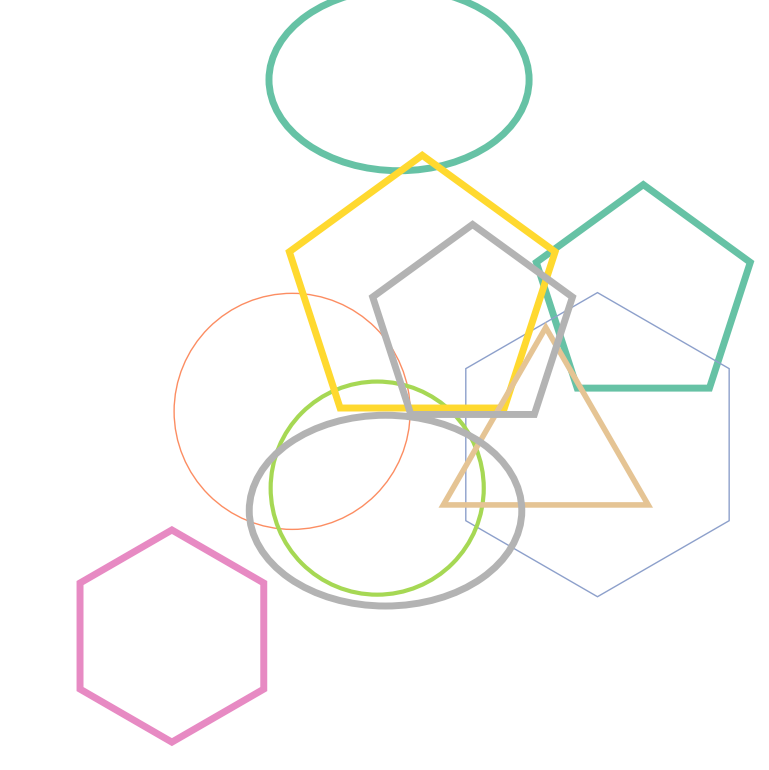[{"shape": "oval", "thickness": 2.5, "radius": 0.84, "center": [0.518, 0.897]}, {"shape": "pentagon", "thickness": 2.5, "radius": 0.73, "center": [0.835, 0.614]}, {"shape": "circle", "thickness": 0.5, "radius": 0.77, "center": [0.379, 0.466]}, {"shape": "hexagon", "thickness": 0.5, "radius": 0.99, "center": [0.776, 0.423]}, {"shape": "hexagon", "thickness": 2.5, "radius": 0.69, "center": [0.223, 0.174]}, {"shape": "circle", "thickness": 1.5, "radius": 0.69, "center": [0.49, 0.366]}, {"shape": "pentagon", "thickness": 2.5, "radius": 0.91, "center": [0.548, 0.617]}, {"shape": "triangle", "thickness": 2, "radius": 0.77, "center": [0.709, 0.421]}, {"shape": "oval", "thickness": 2.5, "radius": 0.88, "center": [0.501, 0.337]}, {"shape": "pentagon", "thickness": 2.5, "radius": 0.68, "center": [0.614, 0.572]}]